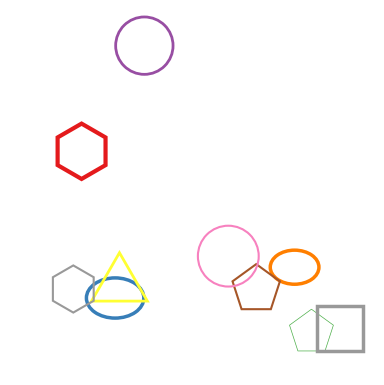[{"shape": "hexagon", "thickness": 3, "radius": 0.36, "center": [0.212, 0.607]}, {"shape": "oval", "thickness": 2.5, "radius": 0.37, "center": [0.299, 0.226]}, {"shape": "pentagon", "thickness": 0.5, "radius": 0.3, "center": [0.809, 0.137]}, {"shape": "circle", "thickness": 2, "radius": 0.37, "center": [0.375, 0.881]}, {"shape": "oval", "thickness": 2.5, "radius": 0.32, "center": [0.765, 0.306]}, {"shape": "triangle", "thickness": 2, "radius": 0.42, "center": [0.31, 0.26]}, {"shape": "pentagon", "thickness": 1.5, "radius": 0.32, "center": [0.666, 0.249]}, {"shape": "circle", "thickness": 1.5, "radius": 0.39, "center": [0.593, 0.335]}, {"shape": "square", "thickness": 2.5, "radius": 0.29, "center": [0.883, 0.147]}, {"shape": "hexagon", "thickness": 1.5, "radius": 0.31, "center": [0.19, 0.249]}]